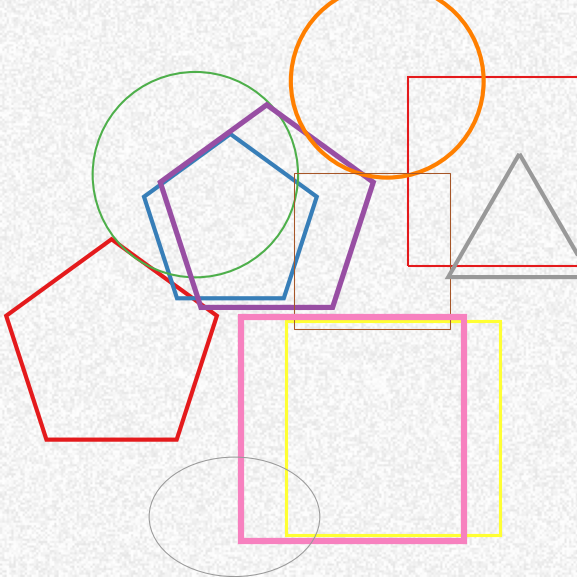[{"shape": "square", "thickness": 1, "radius": 0.82, "center": [0.87, 0.702]}, {"shape": "pentagon", "thickness": 2, "radius": 0.96, "center": [0.193, 0.393]}, {"shape": "pentagon", "thickness": 2, "radius": 0.79, "center": [0.399, 0.61]}, {"shape": "circle", "thickness": 1, "radius": 0.89, "center": [0.338, 0.697]}, {"shape": "pentagon", "thickness": 2.5, "radius": 0.97, "center": [0.462, 0.624]}, {"shape": "circle", "thickness": 2, "radius": 0.83, "center": [0.671, 0.859]}, {"shape": "square", "thickness": 1.5, "radius": 0.92, "center": [0.681, 0.258]}, {"shape": "square", "thickness": 0.5, "radius": 0.68, "center": [0.644, 0.565]}, {"shape": "square", "thickness": 3, "radius": 0.97, "center": [0.61, 0.256]}, {"shape": "triangle", "thickness": 2, "radius": 0.71, "center": [0.899, 0.59]}, {"shape": "oval", "thickness": 0.5, "radius": 0.74, "center": [0.406, 0.104]}]